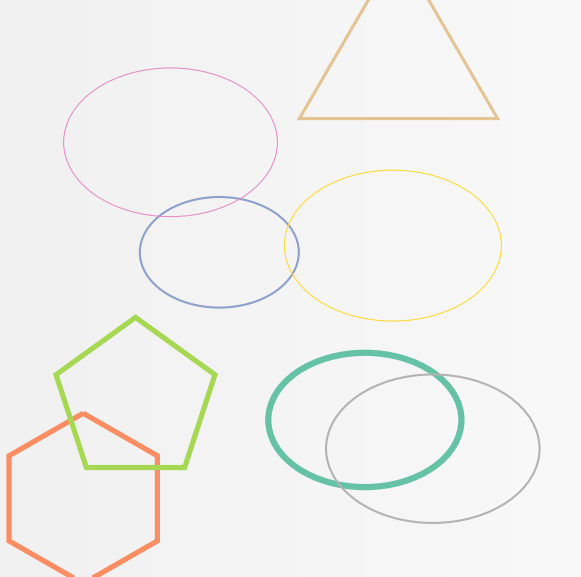[{"shape": "oval", "thickness": 3, "radius": 0.83, "center": [0.628, 0.272]}, {"shape": "hexagon", "thickness": 2.5, "radius": 0.74, "center": [0.143, 0.136]}, {"shape": "oval", "thickness": 1, "radius": 0.68, "center": [0.377, 0.562]}, {"shape": "oval", "thickness": 0.5, "radius": 0.92, "center": [0.293, 0.753]}, {"shape": "pentagon", "thickness": 2.5, "radius": 0.72, "center": [0.233, 0.306]}, {"shape": "oval", "thickness": 0.5, "radius": 0.93, "center": [0.676, 0.574]}, {"shape": "triangle", "thickness": 1.5, "radius": 0.98, "center": [0.686, 0.892]}, {"shape": "oval", "thickness": 1, "radius": 0.92, "center": [0.745, 0.222]}]